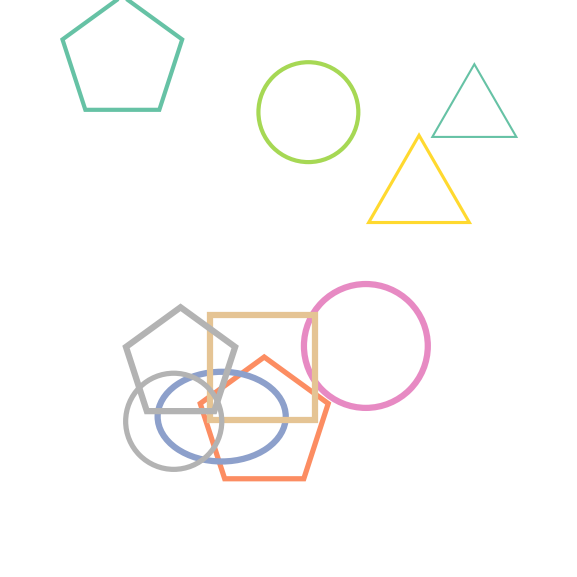[{"shape": "pentagon", "thickness": 2, "radius": 0.54, "center": [0.212, 0.897]}, {"shape": "triangle", "thickness": 1, "radius": 0.42, "center": [0.821, 0.804]}, {"shape": "pentagon", "thickness": 2.5, "radius": 0.58, "center": [0.458, 0.264]}, {"shape": "oval", "thickness": 3, "radius": 0.55, "center": [0.384, 0.278]}, {"shape": "circle", "thickness": 3, "radius": 0.54, "center": [0.634, 0.4]}, {"shape": "circle", "thickness": 2, "radius": 0.43, "center": [0.534, 0.805]}, {"shape": "triangle", "thickness": 1.5, "radius": 0.5, "center": [0.726, 0.664]}, {"shape": "square", "thickness": 3, "radius": 0.45, "center": [0.454, 0.362]}, {"shape": "pentagon", "thickness": 3, "radius": 0.5, "center": [0.313, 0.368]}, {"shape": "circle", "thickness": 2.5, "radius": 0.42, "center": [0.301, 0.27]}]